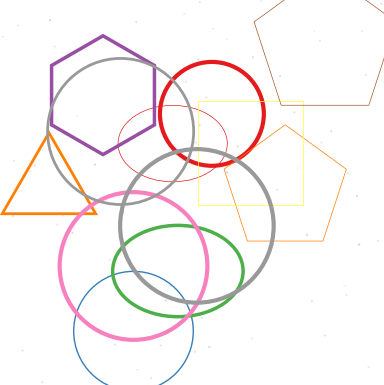[{"shape": "circle", "thickness": 3, "radius": 0.67, "center": [0.55, 0.704]}, {"shape": "oval", "thickness": 0.5, "radius": 0.71, "center": [0.449, 0.627]}, {"shape": "circle", "thickness": 1, "radius": 0.78, "center": [0.347, 0.14]}, {"shape": "oval", "thickness": 2.5, "radius": 0.85, "center": [0.462, 0.296]}, {"shape": "hexagon", "thickness": 2.5, "radius": 0.77, "center": [0.268, 0.753]}, {"shape": "pentagon", "thickness": 0.5, "radius": 0.83, "center": [0.741, 0.509]}, {"shape": "triangle", "thickness": 2, "radius": 0.7, "center": [0.127, 0.515]}, {"shape": "square", "thickness": 0.5, "radius": 0.68, "center": [0.651, 0.602]}, {"shape": "pentagon", "thickness": 0.5, "radius": 0.97, "center": [0.844, 0.883]}, {"shape": "circle", "thickness": 3, "radius": 0.96, "center": [0.347, 0.309]}, {"shape": "circle", "thickness": 2, "radius": 0.95, "center": [0.313, 0.659]}, {"shape": "circle", "thickness": 3, "radius": 1.0, "center": [0.511, 0.413]}]